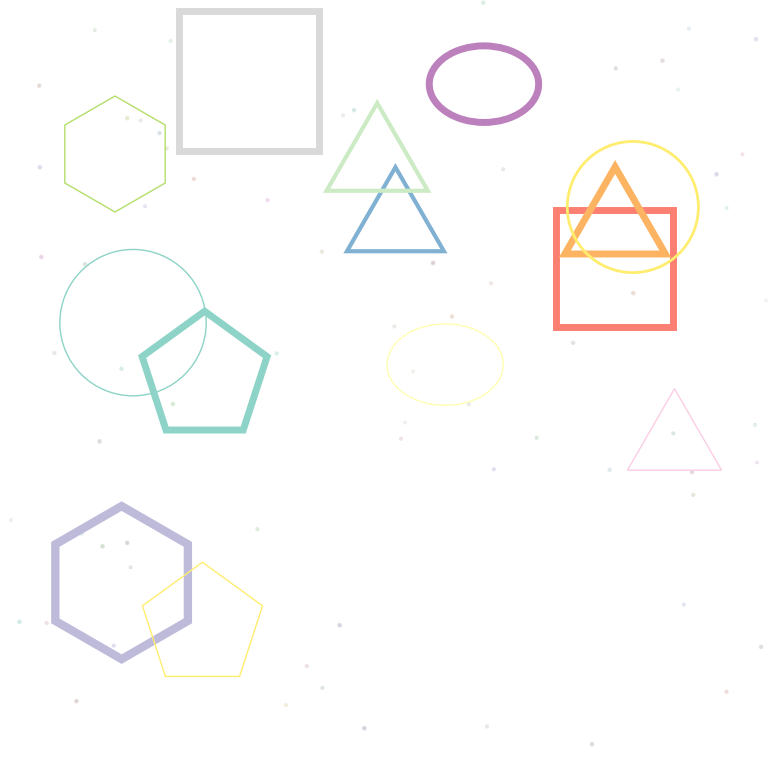[{"shape": "circle", "thickness": 0.5, "radius": 0.48, "center": [0.173, 0.581]}, {"shape": "pentagon", "thickness": 2.5, "radius": 0.43, "center": [0.266, 0.511]}, {"shape": "oval", "thickness": 0.5, "radius": 0.38, "center": [0.578, 0.526]}, {"shape": "hexagon", "thickness": 3, "radius": 0.5, "center": [0.158, 0.243]}, {"shape": "square", "thickness": 2.5, "radius": 0.38, "center": [0.798, 0.651]}, {"shape": "triangle", "thickness": 1.5, "radius": 0.36, "center": [0.514, 0.71]}, {"shape": "triangle", "thickness": 2.5, "radius": 0.38, "center": [0.799, 0.708]}, {"shape": "hexagon", "thickness": 0.5, "radius": 0.38, "center": [0.149, 0.8]}, {"shape": "triangle", "thickness": 0.5, "radius": 0.35, "center": [0.876, 0.425]}, {"shape": "square", "thickness": 2.5, "radius": 0.46, "center": [0.323, 0.894]}, {"shape": "oval", "thickness": 2.5, "radius": 0.36, "center": [0.629, 0.891]}, {"shape": "triangle", "thickness": 1.5, "radius": 0.38, "center": [0.49, 0.79]}, {"shape": "pentagon", "thickness": 0.5, "radius": 0.41, "center": [0.263, 0.188]}, {"shape": "circle", "thickness": 1, "radius": 0.43, "center": [0.822, 0.731]}]